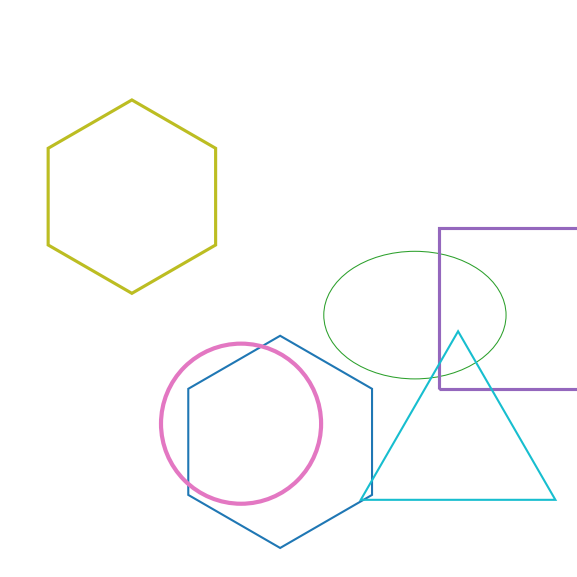[{"shape": "hexagon", "thickness": 1, "radius": 0.92, "center": [0.485, 0.234]}, {"shape": "oval", "thickness": 0.5, "radius": 0.79, "center": [0.718, 0.453]}, {"shape": "square", "thickness": 1.5, "radius": 0.7, "center": [0.899, 0.465]}, {"shape": "circle", "thickness": 2, "radius": 0.69, "center": [0.417, 0.265]}, {"shape": "hexagon", "thickness": 1.5, "radius": 0.84, "center": [0.228, 0.659]}, {"shape": "triangle", "thickness": 1, "radius": 0.97, "center": [0.793, 0.231]}]